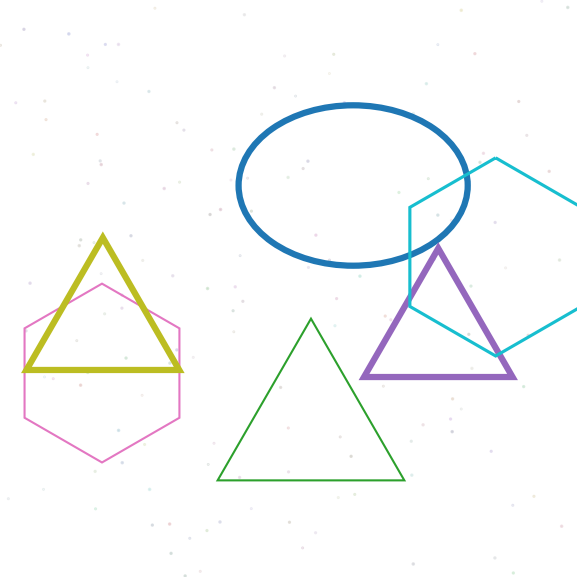[{"shape": "oval", "thickness": 3, "radius": 0.99, "center": [0.612, 0.678]}, {"shape": "triangle", "thickness": 1, "radius": 0.93, "center": [0.538, 0.261]}, {"shape": "triangle", "thickness": 3, "radius": 0.74, "center": [0.759, 0.421]}, {"shape": "hexagon", "thickness": 1, "radius": 0.77, "center": [0.177, 0.353]}, {"shape": "triangle", "thickness": 3, "radius": 0.76, "center": [0.178, 0.435]}, {"shape": "hexagon", "thickness": 1.5, "radius": 0.86, "center": [0.858, 0.554]}]